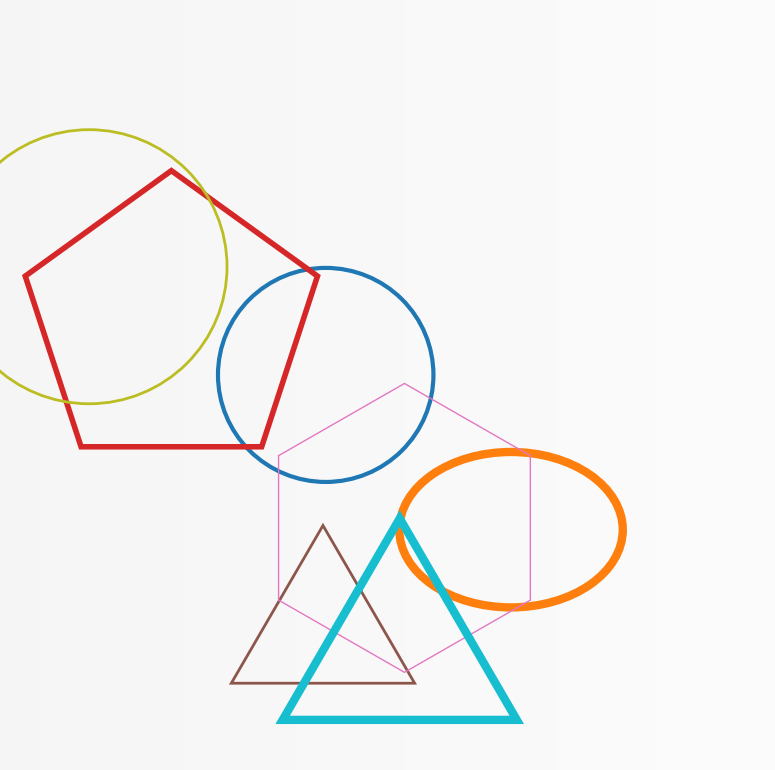[{"shape": "circle", "thickness": 1.5, "radius": 0.69, "center": [0.42, 0.513]}, {"shape": "oval", "thickness": 3, "radius": 0.72, "center": [0.659, 0.312]}, {"shape": "pentagon", "thickness": 2, "radius": 0.99, "center": [0.221, 0.58]}, {"shape": "triangle", "thickness": 1, "radius": 0.68, "center": [0.417, 0.181]}, {"shape": "hexagon", "thickness": 0.5, "radius": 0.94, "center": [0.522, 0.314]}, {"shape": "circle", "thickness": 1, "radius": 0.89, "center": [0.115, 0.654]}, {"shape": "triangle", "thickness": 3, "radius": 0.87, "center": [0.516, 0.152]}]